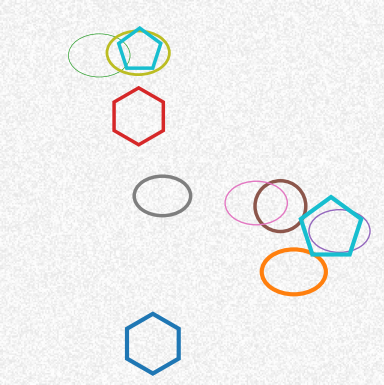[{"shape": "hexagon", "thickness": 3, "radius": 0.39, "center": [0.397, 0.107]}, {"shape": "oval", "thickness": 3, "radius": 0.42, "center": [0.763, 0.294]}, {"shape": "oval", "thickness": 0.5, "radius": 0.4, "center": [0.258, 0.856]}, {"shape": "hexagon", "thickness": 2.5, "radius": 0.37, "center": [0.36, 0.698]}, {"shape": "oval", "thickness": 1, "radius": 0.4, "center": [0.882, 0.4]}, {"shape": "circle", "thickness": 2.5, "radius": 0.33, "center": [0.728, 0.465]}, {"shape": "oval", "thickness": 1, "radius": 0.4, "center": [0.665, 0.473]}, {"shape": "oval", "thickness": 2.5, "radius": 0.37, "center": [0.422, 0.491]}, {"shape": "oval", "thickness": 2, "radius": 0.41, "center": [0.359, 0.863]}, {"shape": "pentagon", "thickness": 2.5, "radius": 0.29, "center": [0.363, 0.87]}, {"shape": "pentagon", "thickness": 3, "radius": 0.41, "center": [0.86, 0.406]}]